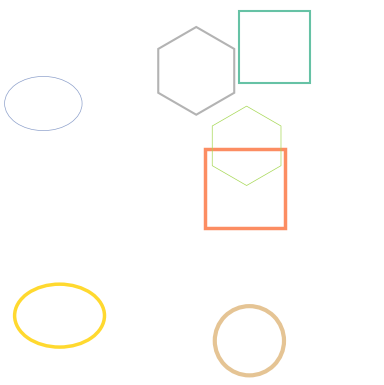[{"shape": "square", "thickness": 1.5, "radius": 0.46, "center": [0.712, 0.878]}, {"shape": "square", "thickness": 2.5, "radius": 0.52, "center": [0.637, 0.51]}, {"shape": "oval", "thickness": 0.5, "radius": 0.5, "center": [0.113, 0.731]}, {"shape": "hexagon", "thickness": 0.5, "radius": 0.52, "center": [0.641, 0.621]}, {"shape": "oval", "thickness": 2.5, "radius": 0.58, "center": [0.155, 0.18]}, {"shape": "circle", "thickness": 3, "radius": 0.45, "center": [0.648, 0.115]}, {"shape": "hexagon", "thickness": 1.5, "radius": 0.57, "center": [0.51, 0.816]}]